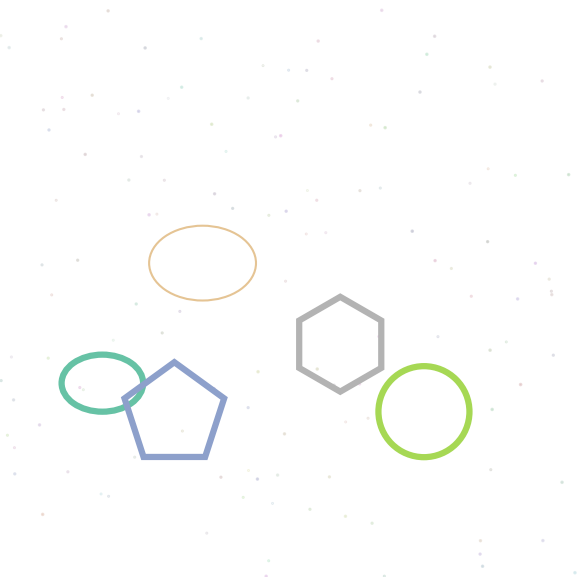[{"shape": "oval", "thickness": 3, "radius": 0.35, "center": [0.177, 0.336]}, {"shape": "pentagon", "thickness": 3, "radius": 0.45, "center": [0.302, 0.281]}, {"shape": "circle", "thickness": 3, "radius": 0.39, "center": [0.734, 0.286]}, {"shape": "oval", "thickness": 1, "radius": 0.46, "center": [0.351, 0.544]}, {"shape": "hexagon", "thickness": 3, "radius": 0.41, "center": [0.589, 0.403]}]